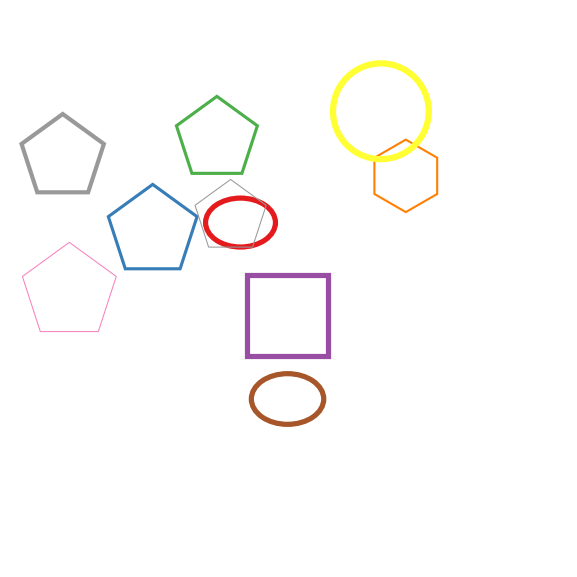[{"shape": "oval", "thickness": 2.5, "radius": 0.3, "center": [0.416, 0.614]}, {"shape": "pentagon", "thickness": 1.5, "radius": 0.4, "center": [0.264, 0.599]}, {"shape": "pentagon", "thickness": 1.5, "radius": 0.37, "center": [0.376, 0.759]}, {"shape": "square", "thickness": 2.5, "radius": 0.35, "center": [0.498, 0.453]}, {"shape": "hexagon", "thickness": 1, "radius": 0.31, "center": [0.703, 0.695]}, {"shape": "circle", "thickness": 3, "radius": 0.41, "center": [0.66, 0.806]}, {"shape": "oval", "thickness": 2.5, "radius": 0.31, "center": [0.498, 0.308]}, {"shape": "pentagon", "thickness": 0.5, "radius": 0.43, "center": [0.12, 0.494]}, {"shape": "pentagon", "thickness": 0.5, "radius": 0.32, "center": [0.399, 0.624]}, {"shape": "pentagon", "thickness": 2, "radius": 0.37, "center": [0.109, 0.727]}]